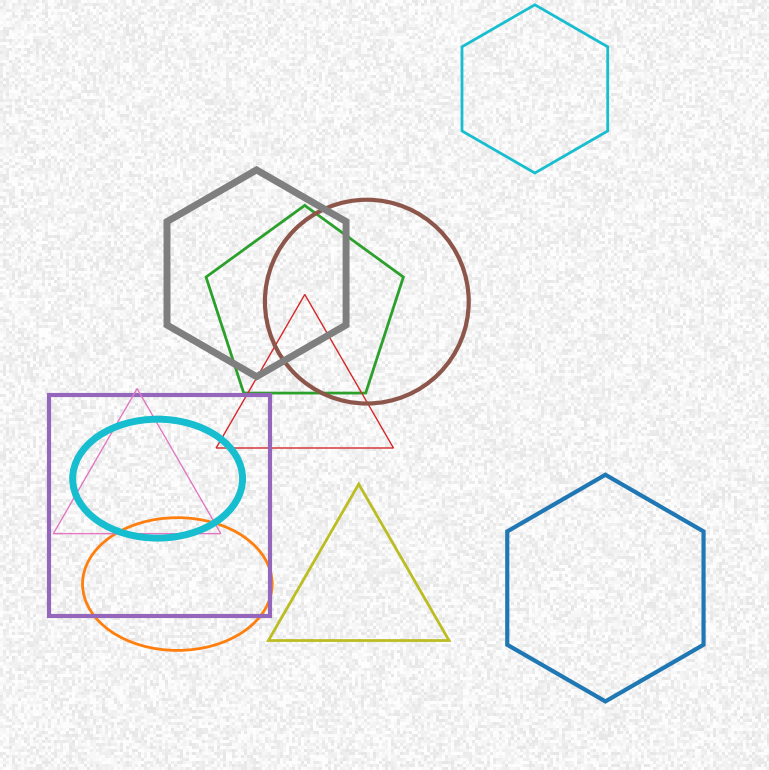[{"shape": "hexagon", "thickness": 1.5, "radius": 0.74, "center": [0.786, 0.236]}, {"shape": "oval", "thickness": 1, "radius": 0.62, "center": [0.23, 0.242]}, {"shape": "pentagon", "thickness": 1, "radius": 0.67, "center": [0.396, 0.599]}, {"shape": "triangle", "thickness": 0.5, "radius": 0.66, "center": [0.396, 0.485]}, {"shape": "square", "thickness": 1.5, "radius": 0.72, "center": [0.207, 0.344]}, {"shape": "circle", "thickness": 1.5, "radius": 0.66, "center": [0.476, 0.608]}, {"shape": "triangle", "thickness": 0.5, "radius": 0.63, "center": [0.178, 0.37]}, {"shape": "hexagon", "thickness": 2.5, "radius": 0.67, "center": [0.333, 0.645]}, {"shape": "triangle", "thickness": 1, "radius": 0.68, "center": [0.466, 0.236]}, {"shape": "hexagon", "thickness": 1, "radius": 0.55, "center": [0.695, 0.885]}, {"shape": "oval", "thickness": 2.5, "radius": 0.55, "center": [0.205, 0.378]}]